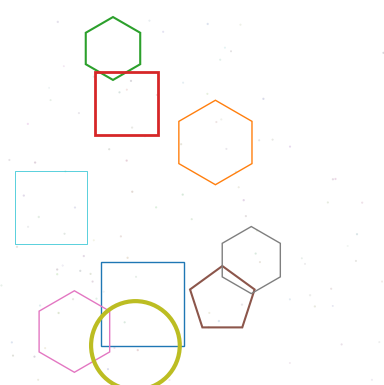[{"shape": "square", "thickness": 1, "radius": 0.54, "center": [0.37, 0.211]}, {"shape": "hexagon", "thickness": 1, "radius": 0.55, "center": [0.56, 0.63]}, {"shape": "hexagon", "thickness": 1.5, "radius": 0.41, "center": [0.293, 0.874]}, {"shape": "square", "thickness": 2, "radius": 0.4, "center": [0.329, 0.731]}, {"shape": "pentagon", "thickness": 1.5, "radius": 0.44, "center": [0.577, 0.221]}, {"shape": "hexagon", "thickness": 1, "radius": 0.53, "center": [0.193, 0.139]}, {"shape": "hexagon", "thickness": 1, "radius": 0.44, "center": [0.653, 0.324]}, {"shape": "circle", "thickness": 3, "radius": 0.58, "center": [0.352, 0.103]}, {"shape": "square", "thickness": 0.5, "radius": 0.47, "center": [0.133, 0.461]}]